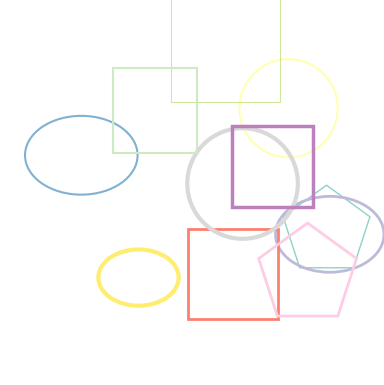[{"shape": "pentagon", "thickness": 1, "radius": 0.59, "center": [0.848, 0.4]}, {"shape": "circle", "thickness": 1.5, "radius": 0.64, "center": [0.75, 0.719]}, {"shape": "oval", "thickness": 2, "radius": 0.7, "center": [0.857, 0.391]}, {"shape": "square", "thickness": 2, "radius": 0.58, "center": [0.604, 0.289]}, {"shape": "oval", "thickness": 1.5, "radius": 0.73, "center": [0.211, 0.597]}, {"shape": "square", "thickness": 0.5, "radius": 0.71, "center": [0.586, 0.877]}, {"shape": "pentagon", "thickness": 2, "radius": 0.67, "center": [0.799, 0.287]}, {"shape": "circle", "thickness": 3, "radius": 0.72, "center": [0.63, 0.523]}, {"shape": "square", "thickness": 2.5, "radius": 0.53, "center": [0.707, 0.568]}, {"shape": "square", "thickness": 1.5, "radius": 0.55, "center": [0.402, 0.712]}, {"shape": "oval", "thickness": 3, "radius": 0.52, "center": [0.36, 0.279]}]